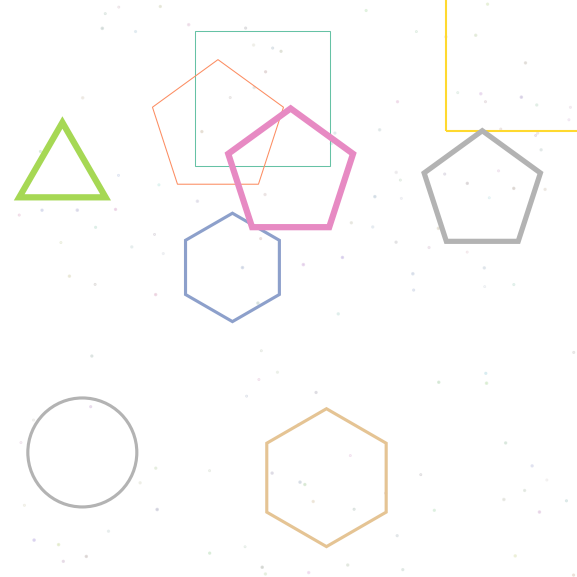[{"shape": "square", "thickness": 0.5, "radius": 0.58, "center": [0.455, 0.828]}, {"shape": "pentagon", "thickness": 0.5, "radius": 0.6, "center": [0.377, 0.777]}, {"shape": "hexagon", "thickness": 1.5, "radius": 0.47, "center": [0.403, 0.536]}, {"shape": "pentagon", "thickness": 3, "radius": 0.57, "center": [0.503, 0.698]}, {"shape": "triangle", "thickness": 3, "radius": 0.43, "center": [0.108, 0.701]}, {"shape": "square", "thickness": 1, "radius": 0.58, "center": [0.888, 0.887]}, {"shape": "hexagon", "thickness": 1.5, "radius": 0.6, "center": [0.565, 0.172]}, {"shape": "pentagon", "thickness": 2.5, "radius": 0.53, "center": [0.835, 0.667]}, {"shape": "circle", "thickness": 1.5, "radius": 0.47, "center": [0.143, 0.216]}]